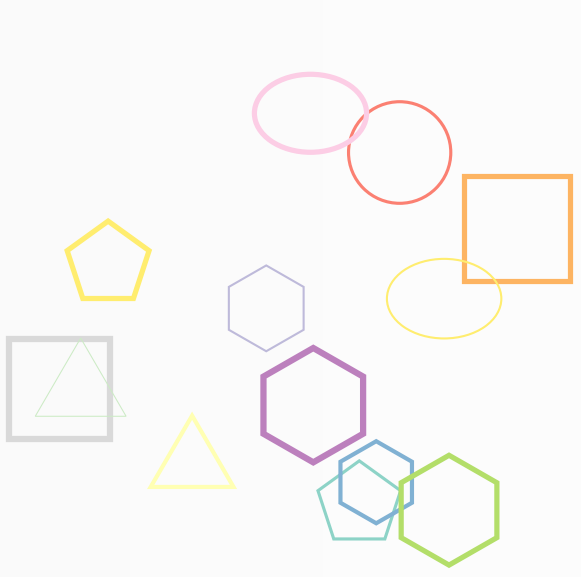[{"shape": "pentagon", "thickness": 1.5, "radius": 0.37, "center": [0.618, 0.126]}, {"shape": "triangle", "thickness": 2, "radius": 0.41, "center": [0.33, 0.197]}, {"shape": "hexagon", "thickness": 1, "radius": 0.37, "center": [0.458, 0.465]}, {"shape": "circle", "thickness": 1.5, "radius": 0.44, "center": [0.688, 0.735]}, {"shape": "hexagon", "thickness": 2, "radius": 0.36, "center": [0.647, 0.164]}, {"shape": "square", "thickness": 2.5, "radius": 0.45, "center": [0.89, 0.604]}, {"shape": "hexagon", "thickness": 2.5, "radius": 0.48, "center": [0.773, 0.116]}, {"shape": "oval", "thickness": 2.5, "radius": 0.48, "center": [0.534, 0.803]}, {"shape": "square", "thickness": 3, "radius": 0.44, "center": [0.102, 0.326]}, {"shape": "hexagon", "thickness": 3, "radius": 0.49, "center": [0.539, 0.298]}, {"shape": "triangle", "thickness": 0.5, "radius": 0.45, "center": [0.139, 0.323]}, {"shape": "oval", "thickness": 1, "radius": 0.49, "center": [0.764, 0.482]}, {"shape": "pentagon", "thickness": 2.5, "radius": 0.37, "center": [0.186, 0.542]}]